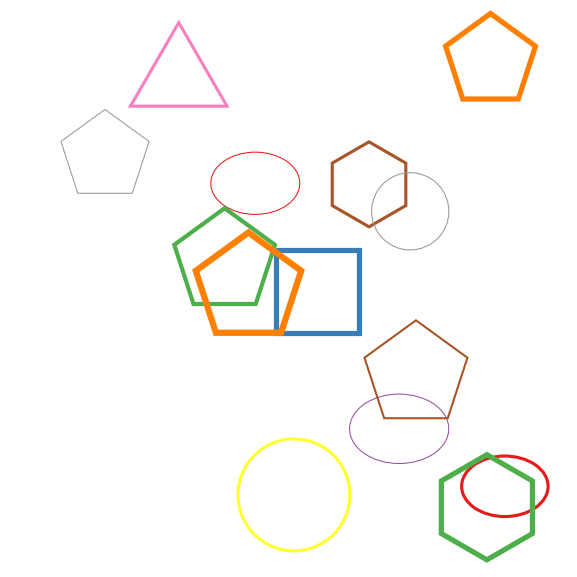[{"shape": "oval", "thickness": 1.5, "radius": 0.37, "center": [0.874, 0.157]}, {"shape": "oval", "thickness": 0.5, "radius": 0.38, "center": [0.442, 0.682]}, {"shape": "square", "thickness": 2.5, "radius": 0.36, "center": [0.55, 0.494]}, {"shape": "pentagon", "thickness": 2, "radius": 0.46, "center": [0.389, 0.547]}, {"shape": "hexagon", "thickness": 2.5, "radius": 0.46, "center": [0.843, 0.121]}, {"shape": "oval", "thickness": 0.5, "radius": 0.43, "center": [0.691, 0.257]}, {"shape": "pentagon", "thickness": 3, "radius": 0.48, "center": [0.43, 0.501]}, {"shape": "pentagon", "thickness": 2.5, "radius": 0.41, "center": [0.849, 0.894]}, {"shape": "circle", "thickness": 1.5, "radius": 0.48, "center": [0.509, 0.142]}, {"shape": "pentagon", "thickness": 1, "radius": 0.47, "center": [0.72, 0.351]}, {"shape": "hexagon", "thickness": 1.5, "radius": 0.37, "center": [0.639, 0.68]}, {"shape": "triangle", "thickness": 1.5, "radius": 0.48, "center": [0.31, 0.864]}, {"shape": "circle", "thickness": 0.5, "radius": 0.33, "center": [0.71, 0.633]}, {"shape": "pentagon", "thickness": 0.5, "radius": 0.4, "center": [0.182, 0.729]}]